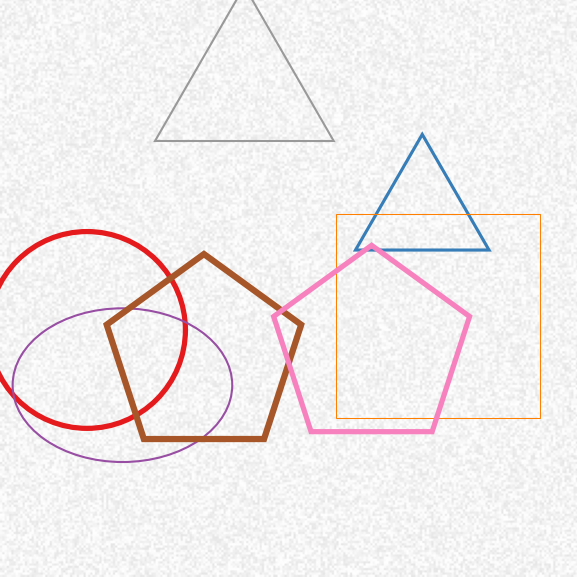[{"shape": "circle", "thickness": 2.5, "radius": 0.85, "center": [0.151, 0.428]}, {"shape": "triangle", "thickness": 1.5, "radius": 0.67, "center": [0.731, 0.633]}, {"shape": "oval", "thickness": 1, "radius": 0.95, "center": [0.212, 0.332]}, {"shape": "square", "thickness": 0.5, "radius": 0.88, "center": [0.759, 0.452]}, {"shape": "pentagon", "thickness": 3, "radius": 0.89, "center": [0.353, 0.382]}, {"shape": "pentagon", "thickness": 2.5, "radius": 0.89, "center": [0.643, 0.396]}, {"shape": "triangle", "thickness": 1, "radius": 0.89, "center": [0.423, 0.844]}]